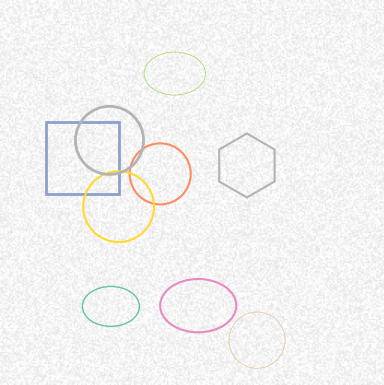[{"shape": "oval", "thickness": 1, "radius": 0.37, "center": [0.288, 0.204]}, {"shape": "circle", "thickness": 1.5, "radius": 0.4, "center": [0.416, 0.548]}, {"shape": "square", "thickness": 2, "radius": 0.47, "center": [0.214, 0.59]}, {"shape": "oval", "thickness": 1.5, "radius": 0.49, "center": [0.515, 0.206]}, {"shape": "oval", "thickness": 0.5, "radius": 0.4, "center": [0.454, 0.809]}, {"shape": "circle", "thickness": 1.5, "radius": 0.46, "center": [0.308, 0.463]}, {"shape": "circle", "thickness": 0.5, "radius": 0.37, "center": [0.668, 0.116]}, {"shape": "circle", "thickness": 2, "radius": 0.44, "center": [0.284, 0.635]}, {"shape": "hexagon", "thickness": 1.5, "radius": 0.42, "center": [0.641, 0.57]}]